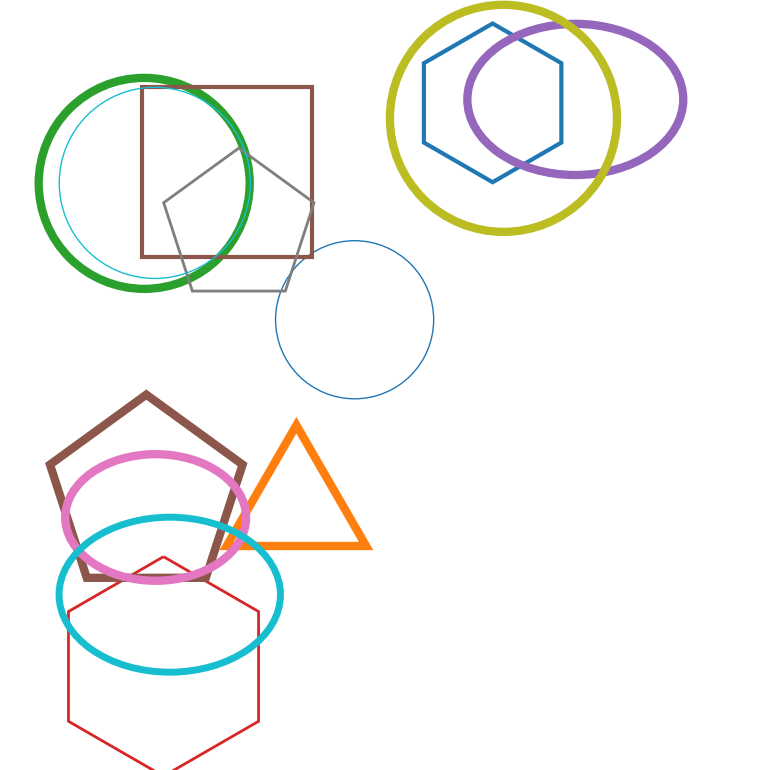[{"shape": "circle", "thickness": 0.5, "radius": 0.51, "center": [0.461, 0.585]}, {"shape": "hexagon", "thickness": 1.5, "radius": 0.52, "center": [0.64, 0.866]}, {"shape": "triangle", "thickness": 3, "radius": 0.52, "center": [0.385, 0.343]}, {"shape": "circle", "thickness": 3, "radius": 0.69, "center": [0.187, 0.762]}, {"shape": "hexagon", "thickness": 1, "radius": 0.71, "center": [0.212, 0.135]}, {"shape": "oval", "thickness": 3, "radius": 0.7, "center": [0.747, 0.871]}, {"shape": "square", "thickness": 1.5, "radius": 0.55, "center": [0.294, 0.777]}, {"shape": "pentagon", "thickness": 3, "radius": 0.66, "center": [0.19, 0.356]}, {"shape": "oval", "thickness": 3, "radius": 0.59, "center": [0.202, 0.328]}, {"shape": "pentagon", "thickness": 1, "radius": 0.51, "center": [0.31, 0.705]}, {"shape": "circle", "thickness": 3, "radius": 0.74, "center": [0.654, 0.846]}, {"shape": "oval", "thickness": 2.5, "radius": 0.72, "center": [0.22, 0.228]}, {"shape": "circle", "thickness": 0.5, "radius": 0.62, "center": [0.201, 0.763]}]